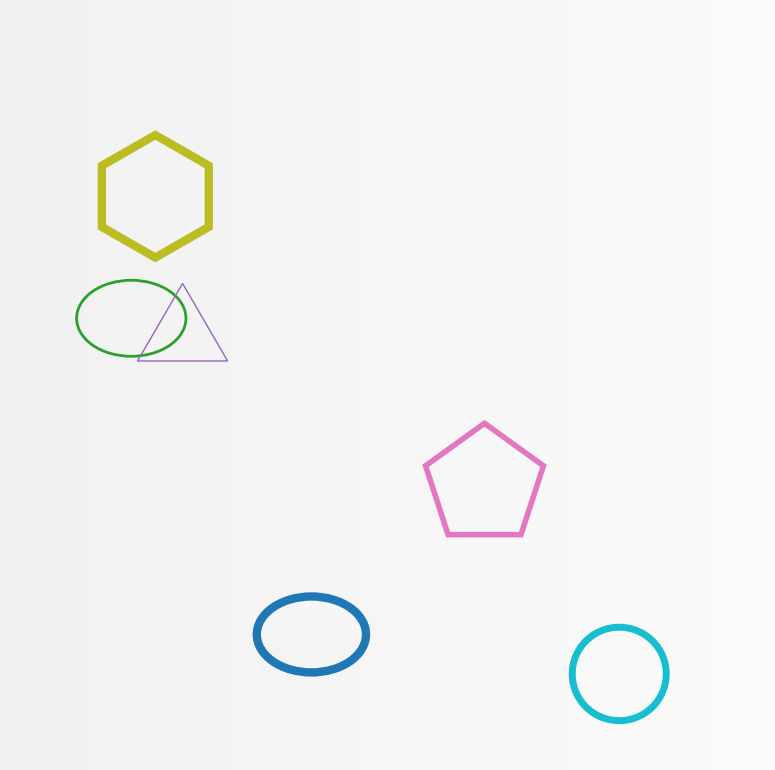[{"shape": "oval", "thickness": 3, "radius": 0.35, "center": [0.402, 0.176]}, {"shape": "oval", "thickness": 1, "radius": 0.35, "center": [0.169, 0.587]}, {"shape": "triangle", "thickness": 0.5, "radius": 0.34, "center": [0.236, 0.565]}, {"shape": "pentagon", "thickness": 2, "radius": 0.4, "center": [0.625, 0.37]}, {"shape": "hexagon", "thickness": 3, "radius": 0.4, "center": [0.2, 0.745]}, {"shape": "circle", "thickness": 2.5, "radius": 0.3, "center": [0.799, 0.125]}]